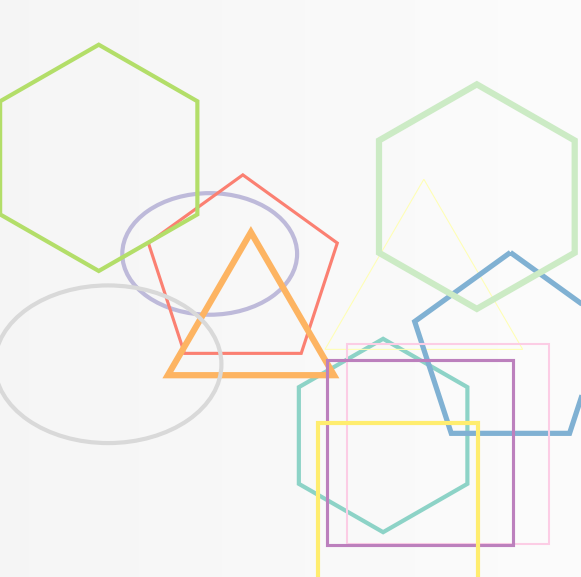[{"shape": "hexagon", "thickness": 2, "radius": 0.84, "center": [0.659, 0.245]}, {"shape": "triangle", "thickness": 0.5, "radius": 0.98, "center": [0.729, 0.492]}, {"shape": "oval", "thickness": 2, "radius": 0.75, "center": [0.361, 0.559]}, {"shape": "pentagon", "thickness": 1.5, "radius": 0.85, "center": [0.418, 0.525]}, {"shape": "pentagon", "thickness": 2.5, "radius": 0.87, "center": [0.878, 0.389]}, {"shape": "triangle", "thickness": 3, "radius": 0.82, "center": [0.432, 0.432]}, {"shape": "hexagon", "thickness": 2, "radius": 0.98, "center": [0.17, 0.726]}, {"shape": "square", "thickness": 1, "radius": 0.87, "center": [0.771, 0.231]}, {"shape": "oval", "thickness": 2, "radius": 0.98, "center": [0.186, 0.368]}, {"shape": "square", "thickness": 1.5, "radius": 0.8, "center": [0.723, 0.215]}, {"shape": "hexagon", "thickness": 3, "radius": 0.97, "center": [0.82, 0.659]}, {"shape": "square", "thickness": 2, "radius": 0.69, "center": [0.685, 0.128]}]